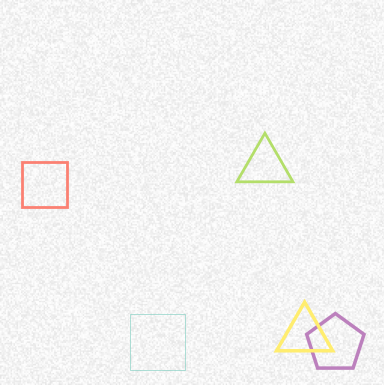[{"shape": "square", "thickness": 0.5, "radius": 0.36, "center": [0.41, 0.112]}, {"shape": "square", "thickness": 2, "radius": 0.29, "center": [0.117, 0.522]}, {"shape": "triangle", "thickness": 2, "radius": 0.42, "center": [0.688, 0.57]}, {"shape": "pentagon", "thickness": 2.5, "radius": 0.39, "center": [0.871, 0.107]}, {"shape": "triangle", "thickness": 2.5, "radius": 0.42, "center": [0.791, 0.131]}]